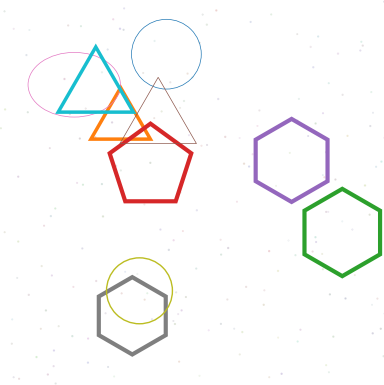[{"shape": "circle", "thickness": 0.5, "radius": 0.45, "center": [0.432, 0.859]}, {"shape": "triangle", "thickness": 2.5, "radius": 0.45, "center": [0.313, 0.683]}, {"shape": "hexagon", "thickness": 3, "radius": 0.57, "center": [0.889, 0.396]}, {"shape": "pentagon", "thickness": 3, "radius": 0.56, "center": [0.391, 0.567]}, {"shape": "hexagon", "thickness": 3, "radius": 0.54, "center": [0.757, 0.583]}, {"shape": "triangle", "thickness": 0.5, "radius": 0.57, "center": [0.411, 0.684]}, {"shape": "oval", "thickness": 0.5, "radius": 0.6, "center": [0.193, 0.78]}, {"shape": "hexagon", "thickness": 3, "radius": 0.5, "center": [0.344, 0.18]}, {"shape": "circle", "thickness": 1, "radius": 0.43, "center": [0.362, 0.245]}, {"shape": "triangle", "thickness": 2.5, "radius": 0.56, "center": [0.249, 0.765]}]